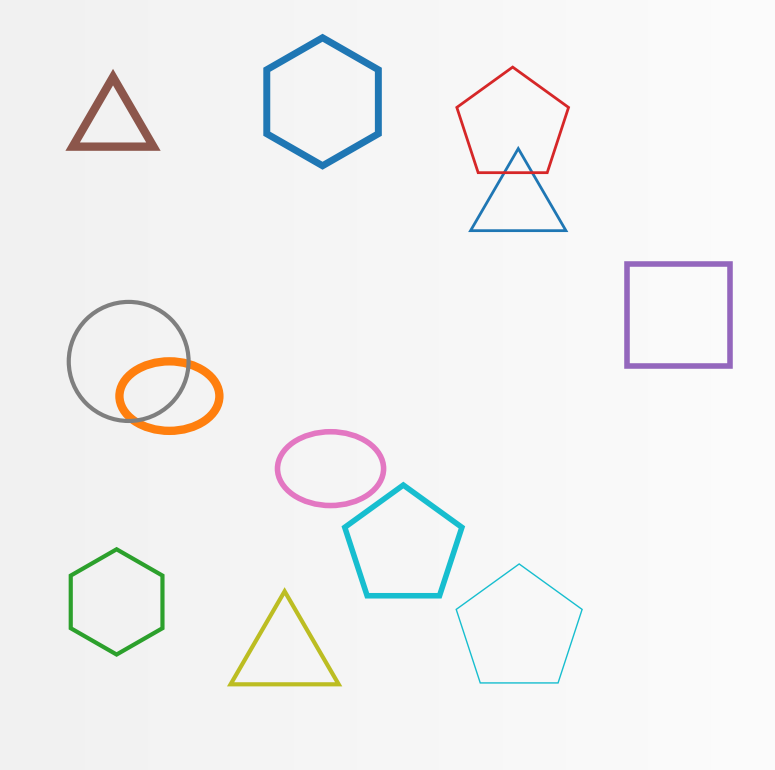[{"shape": "hexagon", "thickness": 2.5, "radius": 0.42, "center": [0.416, 0.868]}, {"shape": "triangle", "thickness": 1, "radius": 0.36, "center": [0.669, 0.736]}, {"shape": "oval", "thickness": 3, "radius": 0.32, "center": [0.219, 0.486]}, {"shape": "hexagon", "thickness": 1.5, "radius": 0.34, "center": [0.15, 0.218]}, {"shape": "pentagon", "thickness": 1, "radius": 0.38, "center": [0.662, 0.837]}, {"shape": "square", "thickness": 2, "radius": 0.33, "center": [0.875, 0.591]}, {"shape": "triangle", "thickness": 3, "radius": 0.3, "center": [0.146, 0.84]}, {"shape": "oval", "thickness": 2, "radius": 0.34, "center": [0.427, 0.391]}, {"shape": "circle", "thickness": 1.5, "radius": 0.39, "center": [0.166, 0.531]}, {"shape": "triangle", "thickness": 1.5, "radius": 0.4, "center": [0.367, 0.152]}, {"shape": "pentagon", "thickness": 2, "radius": 0.4, "center": [0.52, 0.291]}, {"shape": "pentagon", "thickness": 0.5, "radius": 0.43, "center": [0.67, 0.182]}]